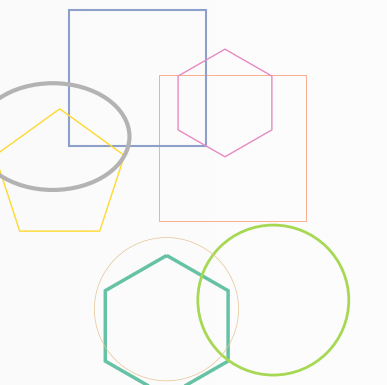[{"shape": "hexagon", "thickness": 2.5, "radius": 0.91, "center": [0.43, 0.154]}, {"shape": "square", "thickness": 0.5, "radius": 0.95, "center": [0.599, 0.616]}, {"shape": "square", "thickness": 1.5, "radius": 0.89, "center": [0.355, 0.798]}, {"shape": "hexagon", "thickness": 1, "radius": 0.7, "center": [0.581, 0.733]}, {"shape": "circle", "thickness": 2, "radius": 0.97, "center": [0.705, 0.221]}, {"shape": "pentagon", "thickness": 1, "radius": 0.88, "center": [0.154, 0.542]}, {"shape": "circle", "thickness": 0.5, "radius": 0.93, "center": [0.43, 0.197]}, {"shape": "oval", "thickness": 3, "radius": 0.99, "center": [0.136, 0.645]}]